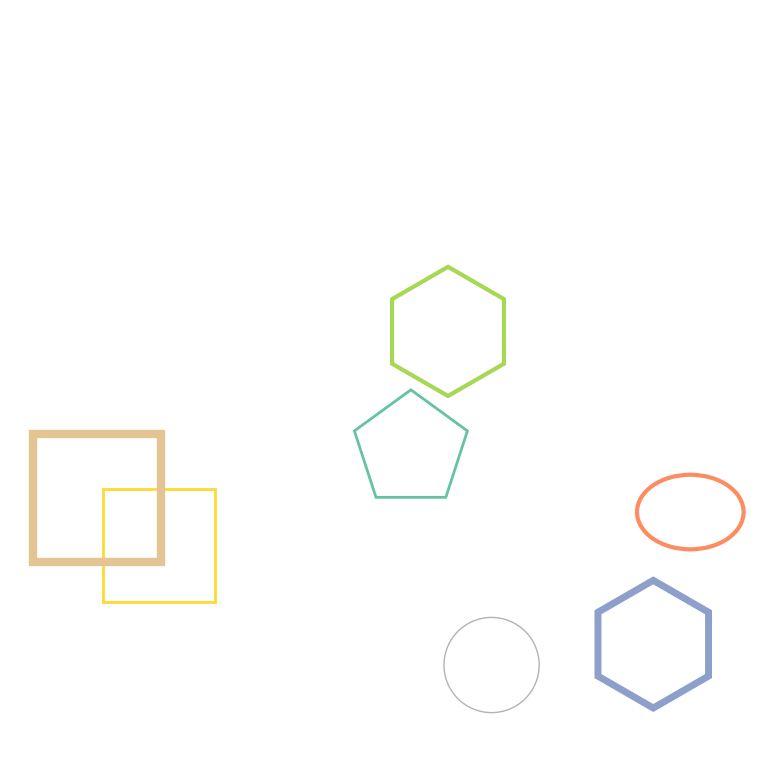[{"shape": "pentagon", "thickness": 1, "radius": 0.39, "center": [0.534, 0.417]}, {"shape": "oval", "thickness": 1.5, "radius": 0.35, "center": [0.897, 0.335]}, {"shape": "hexagon", "thickness": 2.5, "radius": 0.41, "center": [0.848, 0.163]}, {"shape": "hexagon", "thickness": 1.5, "radius": 0.42, "center": [0.582, 0.57]}, {"shape": "square", "thickness": 1, "radius": 0.37, "center": [0.207, 0.291]}, {"shape": "square", "thickness": 3, "radius": 0.42, "center": [0.126, 0.354]}, {"shape": "circle", "thickness": 0.5, "radius": 0.31, "center": [0.638, 0.136]}]